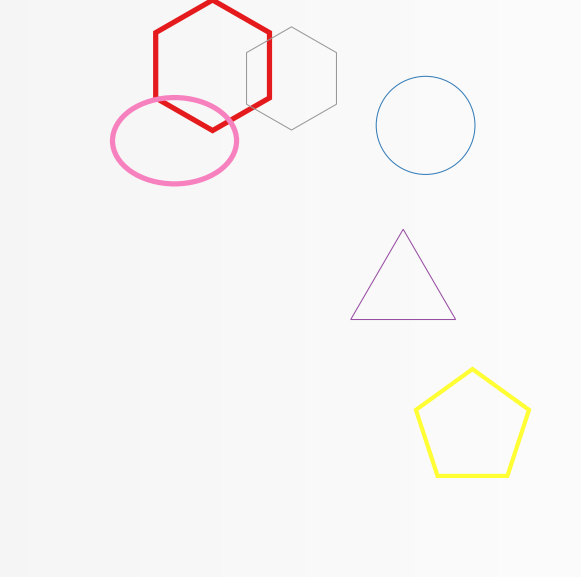[{"shape": "hexagon", "thickness": 2.5, "radius": 0.57, "center": [0.366, 0.886]}, {"shape": "circle", "thickness": 0.5, "radius": 0.42, "center": [0.732, 0.782]}, {"shape": "triangle", "thickness": 0.5, "radius": 0.52, "center": [0.694, 0.498]}, {"shape": "pentagon", "thickness": 2, "radius": 0.51, "center": [0.813, 0.258]}, {"shape": "oval", "thickness": 2.5, "radius": 0.53, "center": [0.3, 0.755]}, {"shape": "hexagon", "thickness": 0.5, "radius": 0.45, "center": [0.502, 0.863]}]